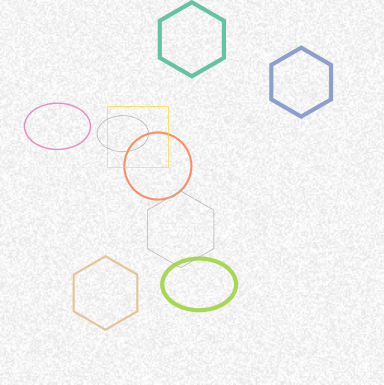[{"shape": "hexagon", "thickness": 3, "radius": 0.48, "center": [0.498, 0.898]}, {"shape": "circle", "thickness": 1.5, "radius": 0.44, "center": [0.41, 0.569]}, {"shape": "hexagon", "thickness": 3, "radius": 0.45, "center": [0.782, 0.787]}, {"shape": "oval", "thickness": 1, "radius": 0.43, "center": [0.149, 0.672]}, {"shape": "oval", "thickness": 3, "radius": 0.48, "center": [0.517, 0.261]}, {"shape": "square", "thickness": 0.5, "radius": 0.4, "center": [0.358, 0.645]}, {"shape": "hexagon", "thickness": 1.5, "radius": 0.48, "center": [0.274, 0.239]}, {"shape": "hexagon", "thickness": 0.5, "radius": 0.5, "center": [0.469, 0.404]}, {"shape": "oval", "thickness": 0.5, "radius": 0.33, "center": [0.319, 0.653]}]